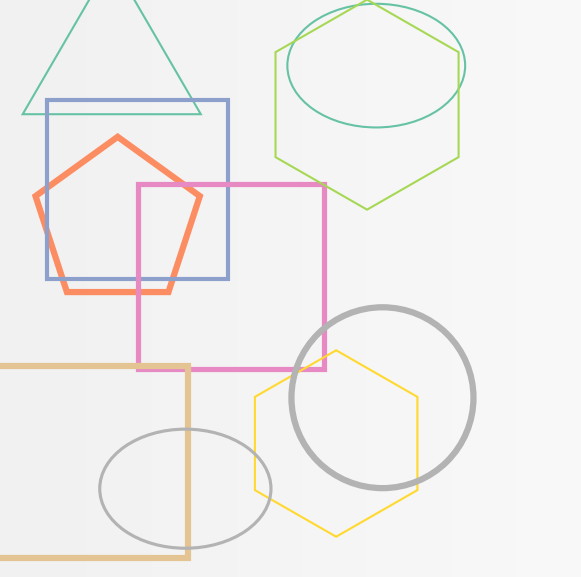[{"shape": "oval", "thickness": 1, "radius": 0.76, "center": [0.647, 0.886]}, {"shape": "triangle", "thickness": 1, "radius": 0.88, "center": [0.192, 0.89]}, {"shape": "pentagon", "thickness": 3, "radius": 0.74, "center": [0.202, 0.614]}, {"shape": "square", "thickness": 2, "radius": 0.78, "center": [0.236, 0.671]}, {"shape": "square", "thickness": 2.5, "radius": 0.8, "center": [0.397, 0.521]}, {"shape": "hexagon", "thickness": 1, "radius": 0.91, "center": [0.631, 0.818]}, {"shape": "hexagon", "thickness": 1, "radius": 0.81, "center": [0.578, 0.231]}, {"shape": "square", "thickness": 3, "radius": 0.83, "center": [0.157, 0.2]}, {"shape": "circle", "thickness": 3, "radius": 0.78, "center": [0.658, 0.31]}, {"shape": "oval", "thickness": 1.5, "radius": 0.74, "center": [0.319, 0.153]}]